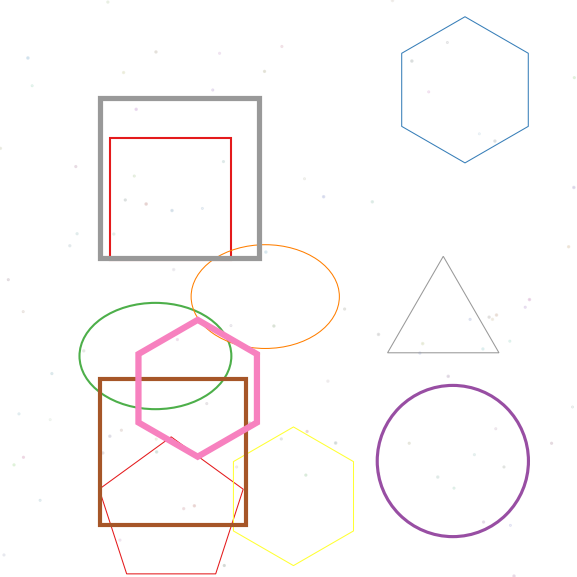[{"shape": "square", "thickness": 1, "radius": 0.52, "center": [0.295, 0.655]}, {"shape": "pentagon", "thickness": 0.5, "radius": 0.66, "center": [0.296, 0.112]}, {"shape": "hexagon", "thickness": 0.5, "radius": 0.63, "center": [0.805, 0.844]}, {"shape": "oval", "thickness": 1, "radius": 0.66, "center": [0.269, 0.383]}, {"shape": "circle", "thickness": 1.5, "radius": 0.65, "center": [0.784, 0.201]}, {"shape": "oval", "thickness": 0.5, "radius": 0.64, "center": [0.459, 0.486]}, {"shape": "hexagon", "thickness": 0.5, "radius": 0.6, "center": [0.508, 0.14]}, {"shape": "square", "thickness": 2, "radius": 0.63, "center": [0.3, 0.216]}, {"shape": "hexagon", "thickness": 3, "radius": 0.59, "center": [0.342, 0.327]}, {"shape": "triangle", "thickness": 0.5, "radius": 0.56, "center": [0.768, 0.444]}, {"shape": "square", "thickness": 2.5, "radius": 0.69, "center": [0.311, 0.691]}]